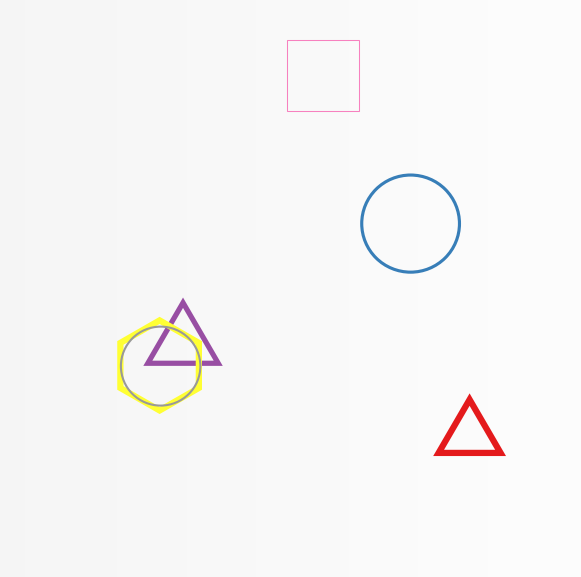[{"shape": "triangle", "thickness": 3, "radius": 0.31, "center": [0.808, 0.246]}, {"shape": "circle", "thickness": 1.5, "radius": 0.42, "center": [0.706, 0.612]}, {"shape": "triangle", "thickness": 2.5, "radius": 0.35, "center": [0.315, 0.405]}, {"shape": "hexagon", "thickness": 3, "radius": 0.39, "center": [0.275, 0.366]}, {"shape": "square", "thickness": 0.5, "radius": 0.31, "center": [0.556, 0.868]}, {"shape": "circle", "thickness": 1, "radius": 0.34, "center": [0.276, 0.365]}]